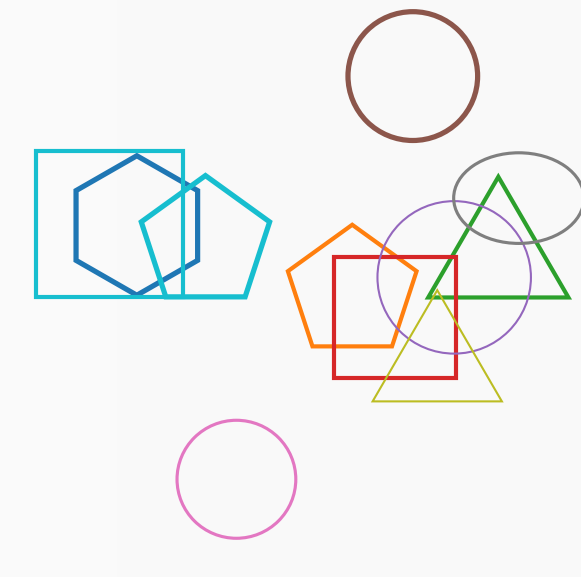[{"shape": "hexagon", "thickness": 2.5, "radius": 0.6, "center": [0.235, 0.609]}, {"shape": "pentagon", "thickness": 2, "radius": 0.58, "center": [0.606, 0.494]}, {"shape": "triangle", "thickness": 2, "radius": 0.7, "center": [0.857, 0.554]}, {"shape": "square", "thickness": 2, "radius": 0.53, "center": [0.68, 0.45]}, {"shape": "circle", "thickness": 1, "radius": 0.66, "center": [0.781, 0.519]}, {"shape": "circle", "thickness": 2.5, "radius": 0.56, "center": [0.71, 0.867]}, {"shape": "circle", "thickness": 1.5, "radius": 0.51, "center": [0.407, 0.169]}, {"shape": "oval", "thickness": 1.5, "radius": 0.56, "center": [0.893, 0.656]}, {"shape": "triangle", "thickness": 1, "radius": 0.64, "center": [0.752, 0.368]}, {"shape": "square", "thickness": 2, "radius": 0.63, "center": [0.189, 0.612]}, {"shape": "pentagon", "thickness": 2.5, "radius": 0.58, "center": [0.353, 0.579]}]